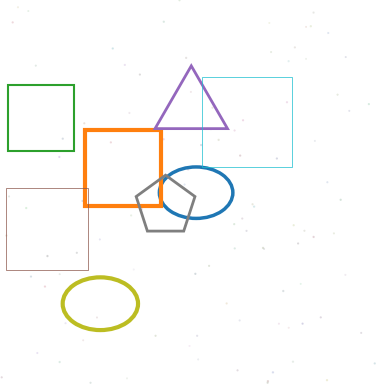[{"shape": "oval", "thickness": 2.5, "radius": 0.48, "center": [0.509, 0.5]}, {"shape": "square", "thickness": 3, "radius": 0.49, "center": [0.32, 0.563]}, {"shape": "square", "thickness": 1.5, "radius": 0.43, "center": [0.106, 0.694]}, {"shape": "triangle", "thickness": 2, "radius": 0.54, "center": [0.497, 0.72]}, {"shape": "square", "thickness": 0.5, "radius": 0.53, "center": [0.121, 0.404]}, {"shape": "pentagon", "thickness": 2, "radius": 0.4, "center": [0.43, 0.465]}, {"shape": "oval", "thickness": 3, "radius": 0.49, "center": [0.261, 0.211]}, {"shape": "square", "thickness": 0.5, "radius": 0.58, "center": [0.642, 0.683]}]